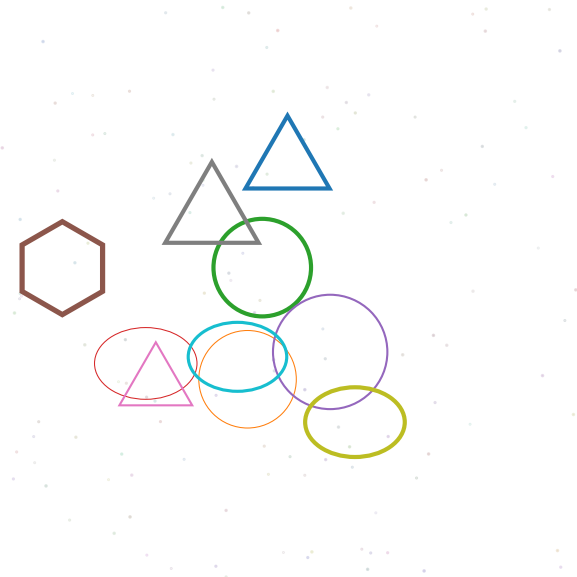[{"shape": "triangle", "thickness": 2, "radius": 0.42, "center": [0.498, 0.715]}, {"shape": "circle", "thickness": 0.5, "radius": 0.42, "center": [0.429, 0.342]}, {"shape": "circle", "thickness": 2, "radius": 0.42, "center": [0.454, 0.536]}, {"shape": "oval", "thickness": 0.5, "radius": 0.44, "center": [0.252, 0.37]}, {"shape": "circle", "thickness": 1, "radius": 0.5, "center": [0.572, 0.39]}, {"shape": "hexagon", "thickness": 2.5, "radius": 0.4, "center": [0.108, 0.535]}, {"shape": "triangle", "thickness": 1, "radius": 0.36, "center": [0.27, 0.334]}, {"shape": "triangle", "thickness": 2, "radius": 0.47, "center": [0.367, 0.625]}, {"shape": "oval", "thickness": 2, "radius": 0.43, "center": [0.615, 0.268]}, {"shape": "oval", "thickness": 1.5, "radius": 0.43, "center": [0.411, 0.381]}]